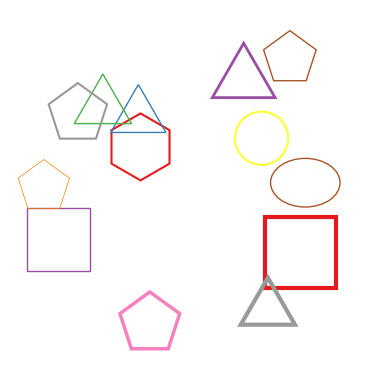[{"shape": "square", "thickness": 3, "radius": 0.46, "center": [0.781, 0.344]}, {"shape": "hexagon", "thickness": 1.5, "radius": 0.43, "center": [0.365, 0.618]}, {"shape": "triangle", "thickness": 1, "radius": 0.41, "center": [0.359, 0.697]}, {"shape": "triangle", "thickness": 1, "radius": 0.43, "center": [0.267, 0.722]}, {"shape": "triangle", "thickness": 2, "radius": 0.47, "center": [0.633, 0.793]}, {"shape": "square", "thickness": 1, "radius": 0.41, "center": [0.152, 0.378]}, {"shape": "pentagon", "thickness": 0.5, "radius": 0.35, "center": [0.114, 0.515]}, {"shape": "circle", "thickness": 1.5, "radius": 0.35, "center": [0.679, 0.641]}, {"shape": "oval", "thickness": 1, "radius": 0.45, "center": [0.793, 0.525]}, {"shape": "pentagon", "thickness": 1, "radius": 0.36, "center": [0.753, 0.848]}, {"shape": "pentagon", "thickness": 2.5, "radius": 0.41, "center": [0.389, 0.16]}, {"shape": "triangle", "thickness": 3, "radius": 0.41, "center": [0.696, 0.197]}, {"shape": "pentagon", "thickness": 1.5, "radius": 0.4, "center": [0.202, 0.704]}]